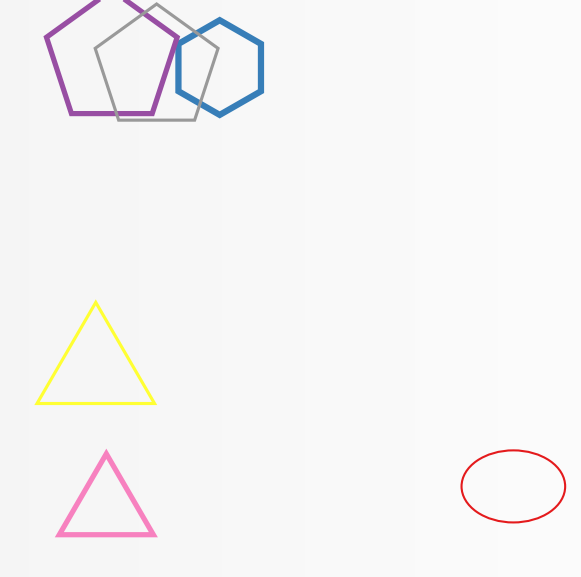[{"shape": "oval", "thickness": 1, "radius": 0.45, "center": [0.883, 0.157]}, {"shape": "hexagon", "thickness": 3, "radius": 0.41, "center": [0.378, 0.882]}, {"shape": "pentagon", "thickness": 2.5, "radius": 0.59, "center": [0.192, 0.898]}, {"shape": "triangle", "thickness": 1.5, "radius": 0.58, "center": [0.165, 0.359]}, {"shape": "triangle", "thickness": 2.5, "radius": 0.47, "center": [0.183, 0.12]}, {"shape": "pentagon", "thickness": 1.5, "radius": 0.56, "center": [0.269, 0.881]}]